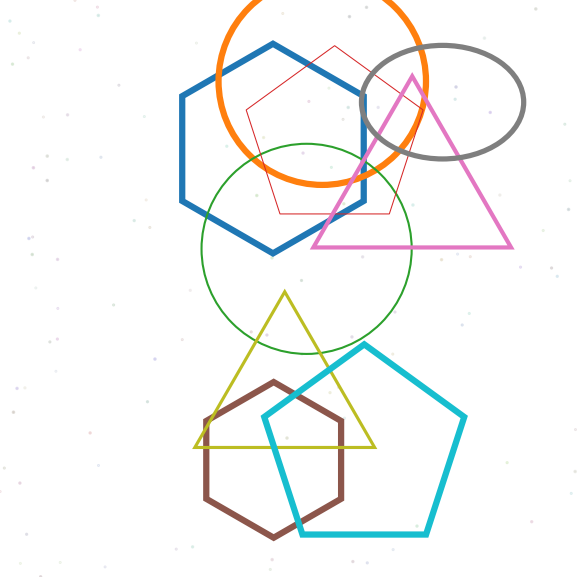[{"shape": "hexagon", "thickness": 3, "radius": 0.91, "center": [0.473, 0.742]}, {"shape": "circle", "thickness": 3, "radius": 0.9, "center": [0.558, 0.859]}, {"shape": "circle", "thickness": 1, "radius": 0.91, "center": [0.531, 0.568]}, {"shape": "pentagon", "thickness": 0.5, "radius": 0.81, "center": [0.579, 0.759]}, {"shape": "hexagon", "thickness": 3, "radius": 0.67, "center": [0.474, 0.203]}, {"shape": "triangle", "thickness": 2, "radius": 0.99, "center": [0.714, 0.669]}, {"shape": "oval", "thickness": 2.5, "radius": 0.7, "center": [0.766, 0.822]}, {"shape": "triangle", "thickness": 1.5, "radius": 0.9, "center": [0.493, 0.314]}, {"shape": "pentagon", "thickness": 3, "radius": 0.91, "center": [0.631, 0.221]}]